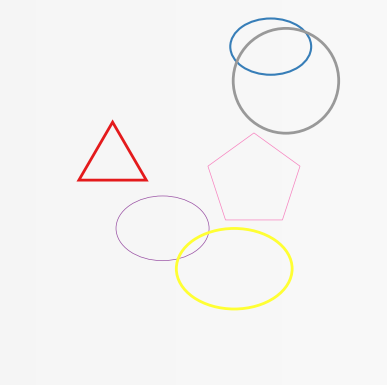[{"shape": "triangle", "thickness": 2, "radius": 0.5, "center": [0.291, 0.582]}, {"shape": "oval", "thickness": 1.5, "radius": 0.52, "center": [0.699, 0.879]}, {"shape": "oval", "thickness": 0.5, "radius": 0.6, "center": [0.419, 0.407]}, {"shape": "oval", "thickness": 2, "radius": 0.75, "center": [0.604, 0.302]}, {"shape": "pentagon", "thickness": 0.5, "radius": 0.62, "center": [0.655, 0.53]}, {"shape": "circle", "thickness": 2, "radius": 0.68, "center": [0.738, 0.79]}]